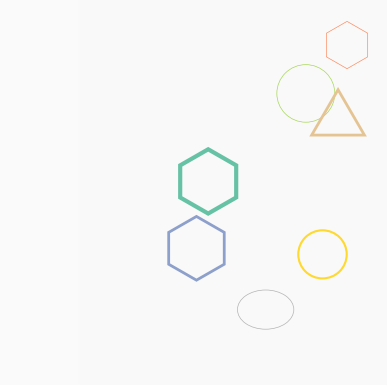[{"shape": "hexagon", "thickness": 3, "radius": 0.42, "center": [0.537, 0.529]}, {"shape": "hexagon", "thickness": 0.5, "radius": 0.31, "center": [0.896, 0.883]}, {"shape": "hexagon", "thickness": 2, "radius": 0.41, "center": [0.507, 0.355]}, {"shape": "circle", "thickness": 0.5, "radius": 0.37, "center": [0.789, 0.757]}, {"shape": "circle", "thickness": 1.5, "radius": 0.31, "center": [0.832, 0.339]}, {"shape": "triangle", "thickness": 2, "radius": 0.39, "center": [0.872, 0.688]}, {"shape": "oval", "thickness": 0.5, "radius": 0.36, "center": [0.685, 0.196]}]